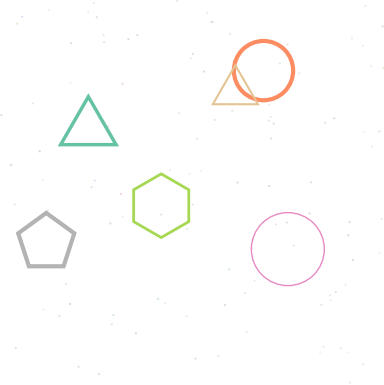[{"shape": "triangle", "thickness": 2.5, "radius": 0.42, "center": [0.229, 0.666]}, {"shape": "circle", "thickness": 3, "radius": 0.38, "center": [0.684, 0.817]}, {"shape": "circle", "thickness": 1, "radius": 0.47, "center": [0.748, 0.353]}, {"shape": "hexagon", "thickness": 2, "radius": 0.41, "center": [0.419, 0.466]}, {"shape": "triangle", "thickness": 1.5, "radius": 0.34, "center": [0.611, 0.763]}, {"shape": "pentagon", "thickness": 3, "radius": 0.38, "center": [0.12, 0.37]}]